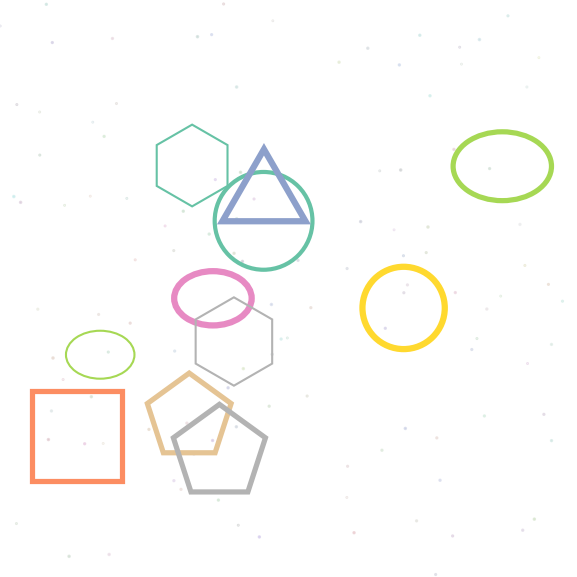[{"shape": "hexagon", "thickness": 1, "radius": 0.35, "center": [0.333, 0.713]}, {"shape": "circle", "thickness": 2, "radius": 0.42, "center": [0.456, 0.617]}, {"shape": "square", "thickness": 2.5, "radius": 0.39, "center": [0.134, 0.244]}, {"shape": "triangle", "thickness": 3, "radius": 0.42, "center": [0.457, 0.658]}, {"shape": "oval", "thickness": 3, "radius": 0.34, "center": [0.369, 0.483]}, {"shape": "oval", "thickness": 2.5, "radius": 0.43, "center": [0.87, 0.711]}, {"shape": "oval", "thickness": 1, "radius": 0.3, "center": [0.174, 0.385]}, {"shape": "circle", "thickness": 3, "radius": 0.36, "center": [0.699, 0.466]}, {"shape": "pentagon", "thickness": 2.5, "radius": 0.38, "center": [0.328, 0.277]}, {"shape": "pentagon", "thickness": 2.5, "radius": 0.42, "center": [0.38, 0.215]}, {"shape": "hexagon", "thickness": 1, "radius": 0.38, "center": [0.405, 0.408]}]